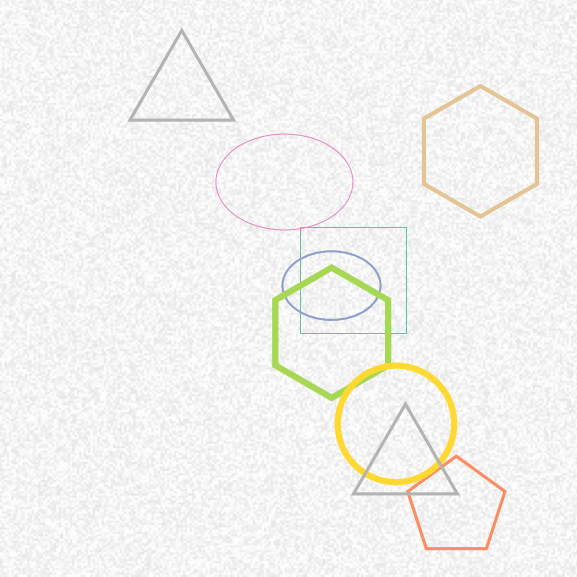[{"shape": "square", "thickness": 0.5, "radius": 0.46, "center": [0.611, 0.513]}, {"shape": "pentagon", "thickness": 1.5, "radius": 0.44, "center": [0.79, 0.121]}, {"shape": "oval", "thickness": 1, "radius": 0.42, "center": [0.574, 0.505]}, {"shape": "oval", "thickness": 0.5, "radius": 0.59, "center": [0.492, 0.684]}, {"shape": "hexagon", "thickness": 3, "radius": 0.56, "center": [0.574, 0.423]}, {"shape": "circle", "thickness": 3, "radius": 0.5, "center": [0.686, 0.265]}, {"shape": "hexagon", "thickness": 2, "radius": 0.57, "center": [0.832, 0.737]}, {"shape": "triangle", "thickness": 1.5, "radius": 0.52, "center": [0.702, 0.196]}, {"shape": "triangle", "thickness": 1.5, "radius": 0.52, "center": [0.315, 0.843]}]